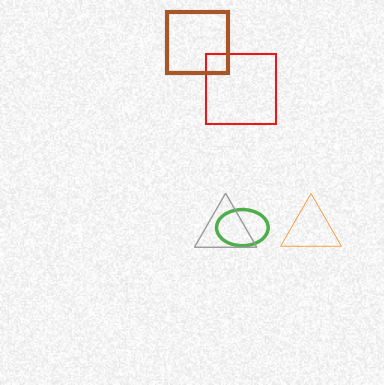[{"shape": "square", "thickness": 1.5, "radius": 0.45, "center": [0.625, 0.769]}, {"shape": "oval", "thickness": 2.5, "radius": 0.34, "center": [0.63, 0.409]}, {"shape": "triangle", "thickness": 0.5, "radius": 0.46, "center": [0.808, 0.406]}, {"shape": "square", "thickness": 3, "radius": 0.4, "center": [0.514, 0.889]}, {"shape": "triangle", "thickness": 1, "radius": 0.47, "center": [0.586, 0.405]}]